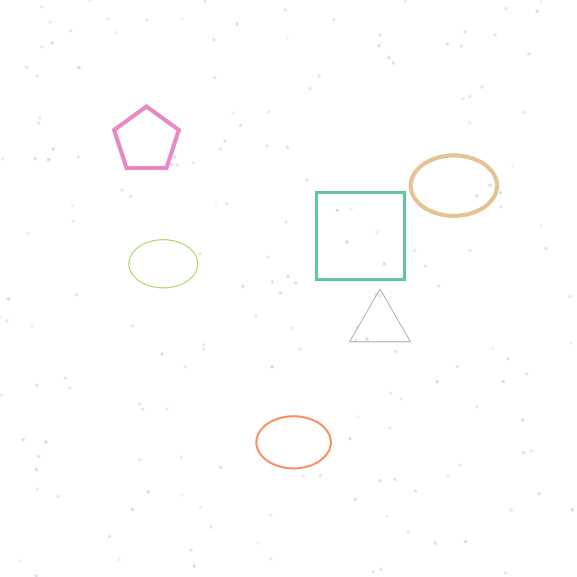[{"shape": "square", "thickness": 1.5, "radius": 0.38, "center": [0.623, 0.592]}, {"shape": "oval", "thickness": 1, "radius": 0.32, "center": [0.508, 0.233]}, {"shape": "pentagon", "thickness": 2, "radius": 0.29, "center": [0.254, 0.756]}, {"shape": "oval", "thickness": 0.5, "radius": 0.3, "center": [0.283, 0.542]}, {"shape": "oval", "thickness": 2, "radius": 0.37, "center": [0.786, 0.678]}, {"shape": "triangle", "thickness": 0.5, "radius": 0.3, "center": [0.658, 0.438]}]